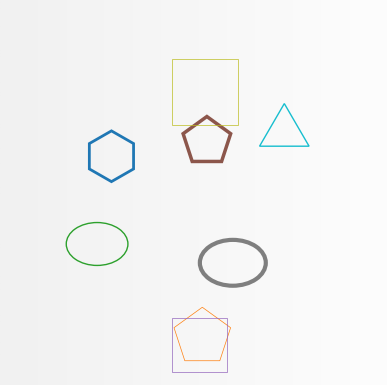[{"shape": "hexagon", "thickness": 2, "radius": 0.33, "center": [0.288, 0.594]}, {"shape": "pentagon", "thickness": 0.5, "radius": 0.38, "center": [0.522, 0.125]}, {"shape": "oval", "thickness": 1, "radius": 0.4, "center": [0.251, 0.366]}, {"shape": "square", "thickness": 0.5, "radius": 0.35, "center": [0.515, 0.103]}, {"shape": "pentagon", "thickness": 2.5, "radius": 0.32, "center": [0.534, 0.633]}, {"shape": "oval", "thickness": 3, "radius": 0.43, "center": [0.601, 0.317]}, {"shape": "square", "thickness": 0.5, "radius": 0.43, "center": [0.528, 0.76]}, {"shape": "triangle", "thickness": 1, "radius": 0.37, "center": [0.734, 0.657]}]